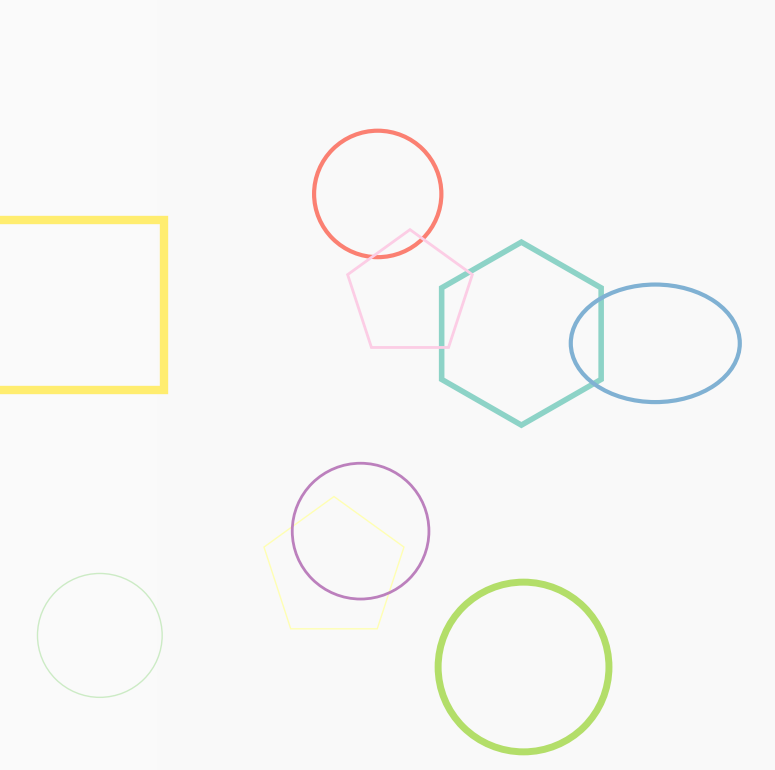[{"shape": "hexagon", "thickness": 2, "radius": 0.59, "center": [0.673, 0.567]}, {"shape": "pentagon", "thickness": 0.5, "radius": 0.47, "center": [0.431, 0.26]}, {"shape": "circle", "thickness": 1.5, "radius": 0.41, "center": [0.487, 0.748]}, {"shape": "oval", "thickness": 1.5, "radius": 0.55, "center": [0.846, 0.554]}, {"shape": "circle", "thickness": 2.5, "radius": 0.55, "center": [0.676, 0.134]}, {"shape": "pentagon", "thickness": 1, "radius": 0.42, "center": [0.529, 0.617]}, {"shape": "circle", "thickness": 1, "radius": 0.44, "center": [0.465, 0.31]}, {"shape": "circle", "thickness": 0.5, "radius": 0.4, "center": [0.129, 0.175]}, {"shape": "square", "thickness": 3, "radius": 0.55, "center": [0.101, 0.604]}]